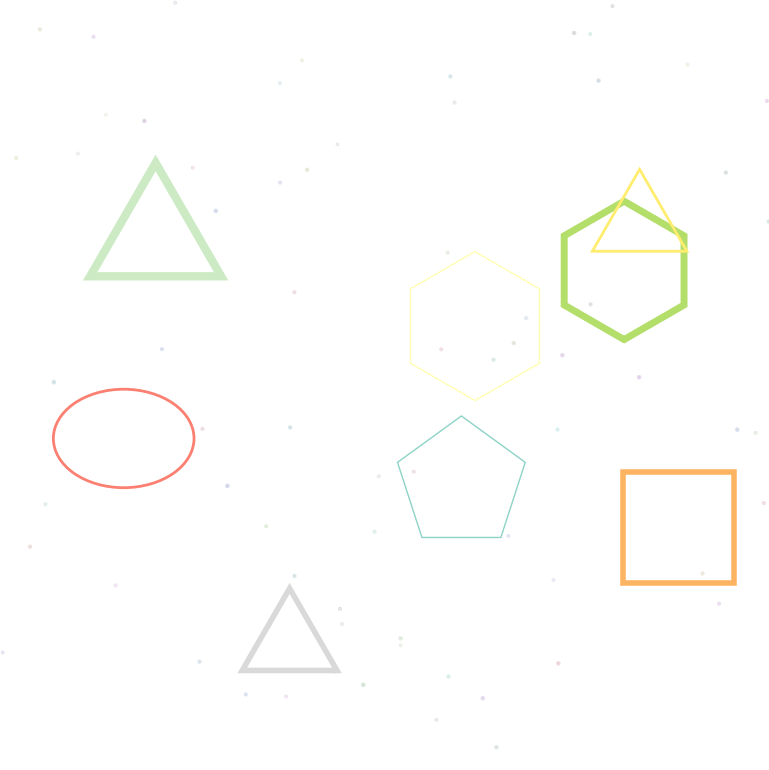[{"shape": "pentagon", "thickness": 0.5, "radius": 0.44, "center": [0.599, 0.373]}, {"shape": "hexagon", "thickness": 0.5, "radius": 0.48, "center": [0.617, 0.577]}, {"shape": "oval", "thickness": 1, "radius": 0.46, "center": [0.161, 0.431]}, {"shape": "square", "thickness": 2, "radius": 0.36, "center": [0.881, 0.315]}, {"shape": "hexagon", "thickness": 2.5, "radius": 0.45, "center": [0.811, 0.649]}, {"shape": "triangle", "thickness": 2, "radius": 0.36, "center": [0.376, 0.165]}, {"shape": "triangle", "thickness": 3, "radius": 0.49, "center": [0.202, 0.69]}, {"shape": "triangle", "thickness": 1, "radius": 0.35, "center": [0.831, 0.709]}]